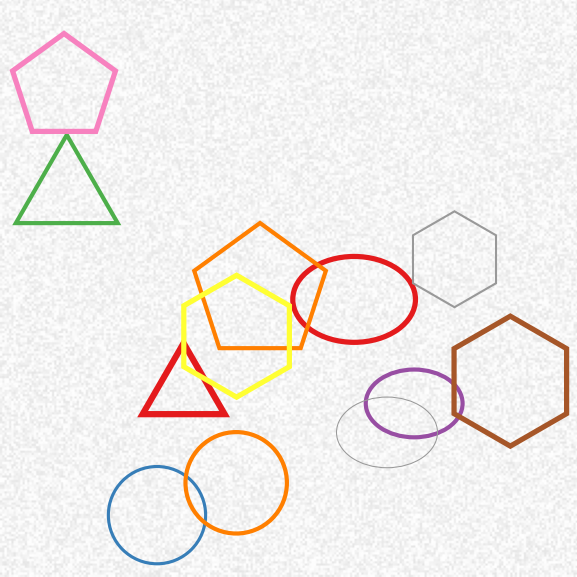[{"shape": "oval", "thickness": 2.5, "radius": 0.53, "center": [0.613, 0.481]}, {"shape": "triangle", "thickness": 3, "radius": 0.41, "center": [0.318, 0.323]}, {"shape": "circle", "thickness": 1.5, "radius": 0.42, "center": [0.272, 0.107]}, {"shape": "triangle", "thickness": 2, "radius": 0.51, "center": [0.116, 0.664]}, {"shape": "oval", "thickness": 2, "radius": 0.42, "center": [0.717, 0.301]}, {"shape": "circle", "thickness": 2, "radius": 0.44, "center": [0.409, 0.163]}, {"shape": "pentagon", "thickness": 2, "radius": 0.6, "center": [0.45, 0.493]}, {"shape": "hexagon", "thickness": 2.5, "radius": 0.53, "center": [0.41, 0.417]}, {"shape": "hexagon", "thickness": 2.5, "radius": 0.56, "center": [0.884, 0.339]}, {"shape": "pentagon", "thickness": 2.5, "radius": 0.47, "center": [0.111, 0.847]}, {"shape": "hexagon", "thickness": 1, "radius": 0.42, "center": [0.787, 0.55]}, {"shape": "oval", "thickness": 0.5, "radius": 0.44, "center": [0.67, 0.25]}]